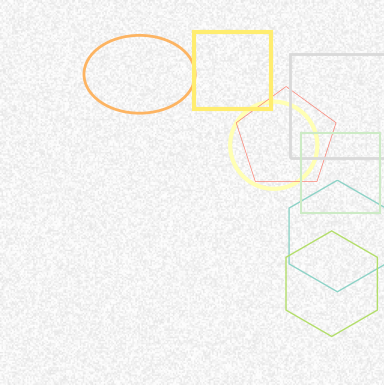[{"shape": "hexagon", "thickness": 1, "radius": 0.72, "center": [0.876, 0.387]}, {"shape": "circle", "thickness": 3, "radius": 0.57, "center": [0.711, 0.623]}, {"shape": "pentagon", "thickness": 0.5, "radius": 0.68, "center": [0.743, 0.639]}, {"shape": "oval", "thickness": 2, "radius": 0.72, "center": [0.363, 0.807]}, {"shape": "hexagon", "thickness": 1, "radius": 0.69, "center": [0.862, 0.263]}, {"shape": "square", "thickness": 2, "radius": 0.67, "center": [0.888, 0.725]}, {"shape": "square", "thickness": 1.5, "radius": 0.52, "center": [0.884, 0.55]}, {"shape": "square", "thickness": 3, "radius": 0.5, "center": [0.604, 0.817]}]